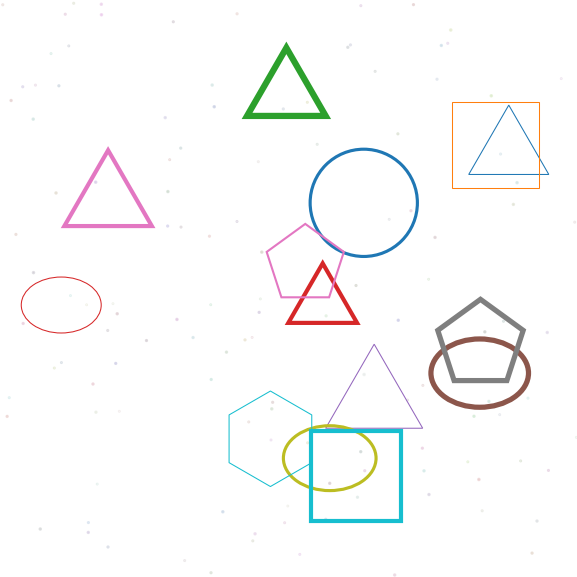[{"shape": "circle", "thickness": 1.5, "radius": 0.46, "center": [0.63, 0.648]}, {"shape": "triangle", "thickness": 0.5, "radius": 0.4, "center": [0.881, 0.737]}, {"shape": "square", "thickness": 0.5, "radius": 0.37, "center": [0.858, 0.748]}, {"shape": "triangle", "thickness": 3, "radius": 0.39, "center": [0.496, 0.838]}, {"shape": "triangle", "thickness": 2, "radius": 0.34, "center": [0.559, 0.474]}, {"shape": "oval", "thickness": 0.5, "radius": 0.35, "center": [0.106, 0.471]}, {"shape": "triangle", "thickness": 0.5, "radius": 0.49, "center": [0.648, 0.306]}, {"shape": "oval", "thickness": 2.5, "radius": 0.42, "center": [0.831, 0.353]}, {"shape": "triangle", "thickness": 2, "radius": 0.44, "center": [0.187, 0.651]}, {"shape": "pentagon", "thickness": 1, "radius": 0.35, "center": [0.529, 0.541]}, {"shape": "pentagon", "thickness": 2.5, "radius": 0.39, "center": [0.832, 0.403]}, {"shape": "oval", "thickness": 1.5, "radius": 0.4, "center": [0.571, 0.206]}, {"shape": "square", "thickness": 2, "radius": 0.39, "center": [0.616, 0.175]}, {"shape": "hexagon", "thickness": 0.5, "radius": 0.41, "center": [0.468, 0.239]}]